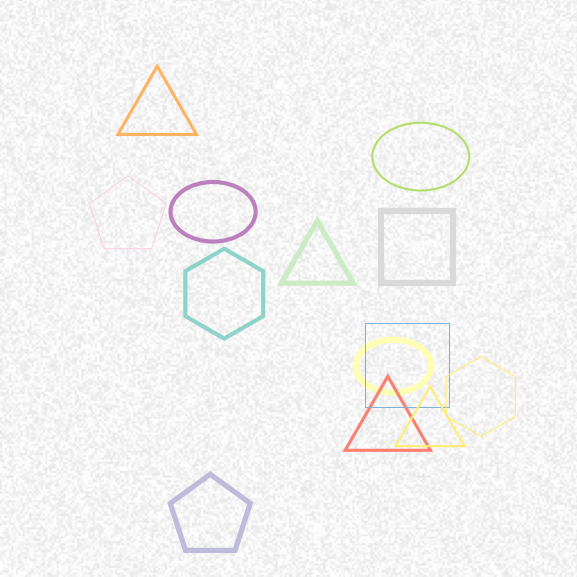[{"shape": "hexagon", "thickness": 2, "radius": 0.39, "center": [0.388, 0.491]}, {"shape": "oval", "thickness": 3, "radius": 0.33, "center": [0.681, 0.365]}, {"shape": "pentagon", "thickness": 2.5, "radius": 0.36, "center": [0.364, 0.105]}, {"shape": "triangle", "thickness": 1.5, "radius": 0.43, "center": [0.672, 0.262]}, {"shape": "square", "thickness": 0.5, "radius": 0.36, "center": [0.705, 0.367]}, {"shape": "triangle", "thickness": 1.5, "radius": 0.39, "center": [0.272, 0.806]}, {"shape": "oval", "thickness": 1, "radius": 0.42, "center": [0.729, 0.728]}, {"shape": "pentagon", "thickness": 0.5, "radius": 0.35, "center": [0.221, 0.625]}, {"shape": "square", "thickness": 3, "radius": 0.31, "center": [0.722, 0.571]}, {"shape": "oval", "thickness": 2, "radius": 0.37, "center": [0.369, 0.632]}, {"shape": "triangle", "thickness": 2.5, "radius": 0.36, "center": [0.549, 0.545]}, {"shape": "triangle", "thickness": 1, "radius": 0.34, "center": [0.745, 0.261]}, {"shape": "hexagon", "thickness": 0.5, "radius": 0.35, "center": [0.832, 0.313]}]